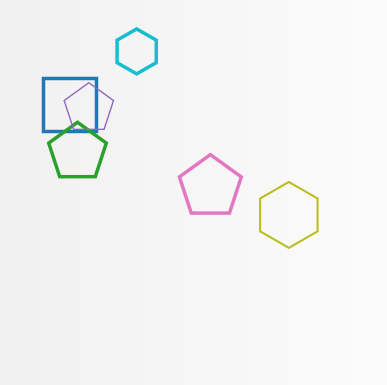[{"shape": "square", "thickness": 2.5, "radius": 0.34, "center": [0.18, 0.728]}, {"shape": "pentagon", "thickness": 2.5, "radius": 0.39, "center": [0.2, 0.604]}, {"shape": "pentagon", "thickness": 1, "radius": 0.33, "center": [0.229, 0.718]}, {"shape": "pentagon", "thickness": 2.5, "radius": 0.42, "center": [0.543, 0.514]}, {"shape": "hexagon", "thickness": 1.5, "radius": 0.43, "center": [0.745, 0.442]}, {"shape": "hexagon", "thickness": 2.5, "radius": 0.29, "center": [0.353, 0.866]}]